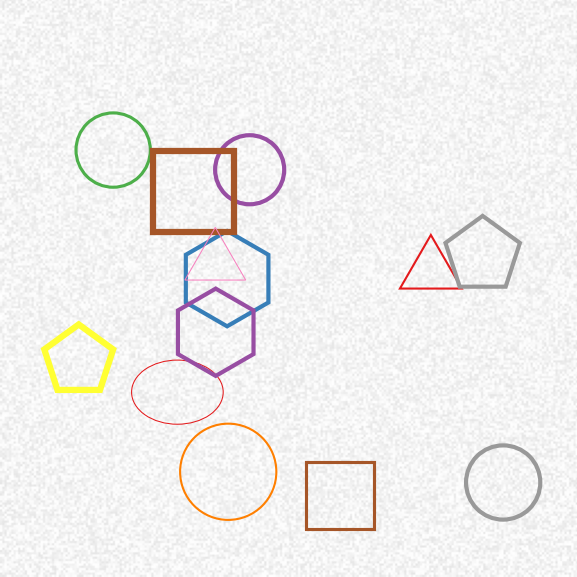[{"shape": "triangle", "thickness": 1, "radius": 0.31, "center": [0.746, 0.53]}, {"shape": "oval", "thickness": 0.5, "radius": 0.4, "center": [0.307, 0.32]}, {"shape": "hexagon", "thickness": 2, "radius": 0.41, "center": [0.393, 0.517]}, {"shape": "circle", "thickness": 1.5, "radius": 0.32, "center": [0.196, 0.739]}, {"shape": "circle", "thickness": 2, "radius": 0.3, "center": [0.432, 0.705]}, {"shape": "hexagon", "thickness": 2, "radius": 0.38, "center": [0.374, 0.424]}, {"shape": "circle", "thickness": 1, "radius": 0.42, "center": [0.395, 0.182]}, {"shape": "pentagon", "thickness": 3, "radius": 0.31, "center": [0.136, 0.375]}, {"shape": "square", "thickness": 3, "radius": 0.35, "center": [0.334, 0.668]}, {"shape": "square", "thickness": 1.5, "radius": 0.29, "center": [0.589, 0.141]}, {"shape": "triangle", "thickness": 0.5, "radius": 0.3, "center": [0.373, 0.545]}, {"shape": "pentagon", "thickness": 2, "radius": 0.34, "center": [0.836, 0.558]}, {"shape": "circle", "thickness": 2, "radius": 0.32, "center": [0.871, 0.164]}]